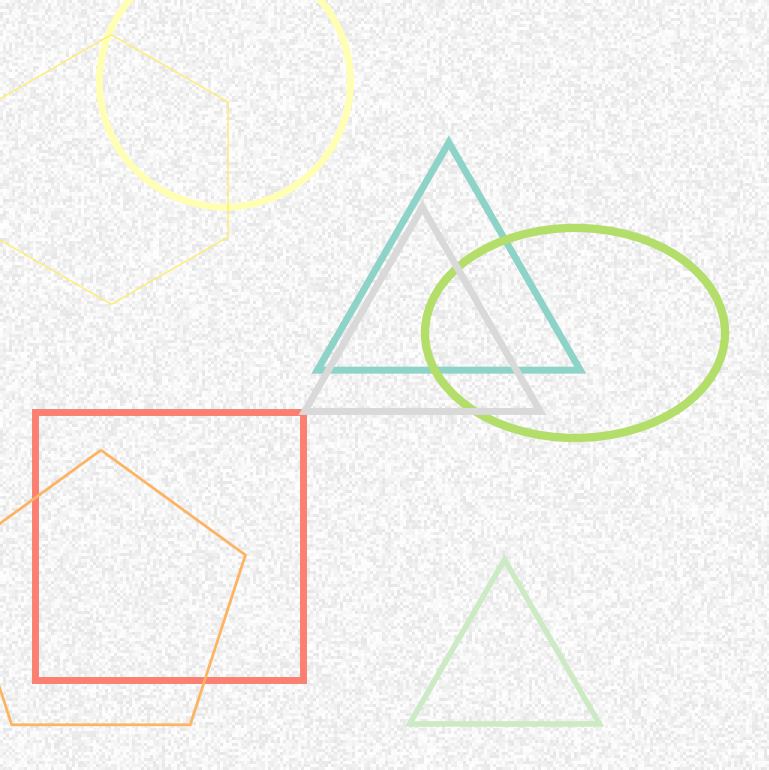[{"shape": "triangle", "thickness": 2.5, "radius": 0.99, "center": [0.583, 0.618]}, {"shape": "circle", "thickness": 2.5, "radius": 0.82, "center": [0.292, 0.894]}, {"shape": "square", "thickness": 2.5, "radius": 0.87, "center": [0.219, 0.291]}, {"shape": "pentagon", "thickness": 1, "radius": 0.99, "center": [0.131, 0.218]}, {"shape": "oval", "thickness": 3, "radius": 0.97, "center": [0.747, 0.568]}, {"shape": "triangle", "thickness": 2.5, "radius": 0.88, "center": [0.549, 0.554]}, {"shape": "triangle", "thickness": 2, "radius": 0.71, "center": [0.655, 0.131]}, {"shape": "hexagon", "thickness": 0.5, "radius": 0.88, "center": [0.145, 0.78]}]